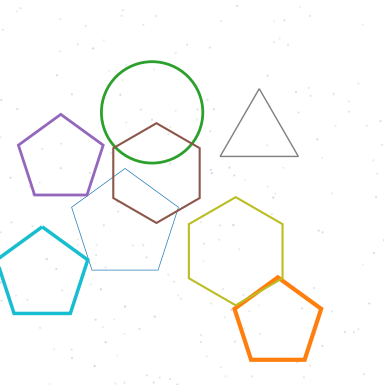[{"shape": "pentagon", "thickness": 0.5, "radius": 0.73, "center": [0.325, 0.417]}, {"shape": "pentagon", "thickness": 3, "radius": 0.59, "center": [0.722, 0.161]}, {"shape": "circle", "thickness": 2, "radius": 0.66, "center": [0.395, 0.708]}, {"shape": "pentagon", "thickness": 2, "radius": 0.58, "center": [0.158, 0.587]}, {"shape": "hexagon", "thickness": 1.5, "radius": 0.65, "center": [0.406, 0.55]}, {"shape": "triangle", "thickness": 1, "radius": 0.59, "center": [0.673, 0.652]}, {"shape": "hexagon", "thickness": 1.5, "radius": 0.7, "center": [0.612, 0.348]}, {"shape": "pentagon", "thickness": 2.5, "radius": 0.62, "center": [0.11, 0.286]}]